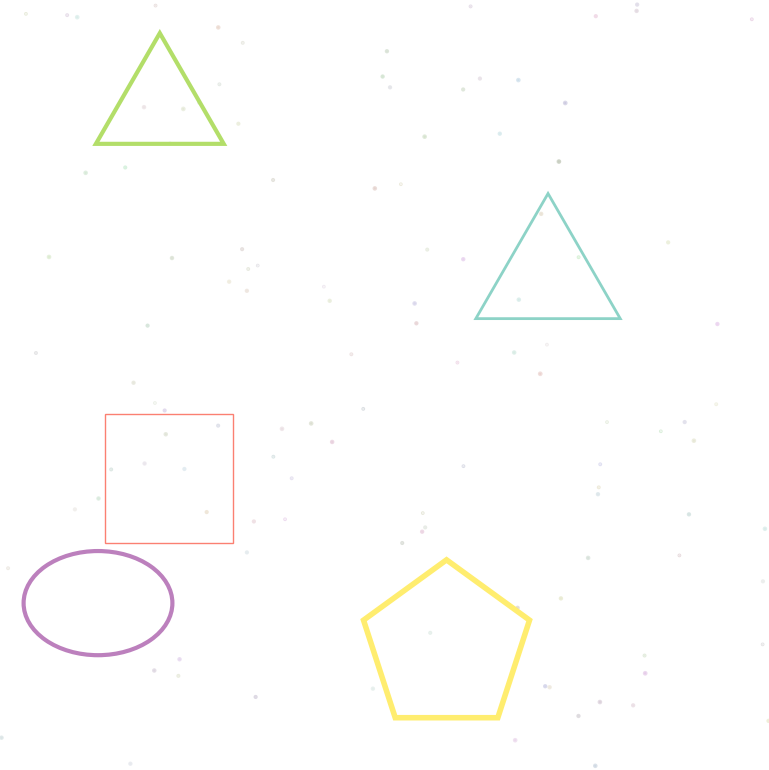[{"shape": "triangle", "thickness": 1, "radius": 0.54, "center": [0.712, 0.64]}, {"shape": "square", "thickness": 0.5, "radius": 0.42, "center": [0.22, 0.379]}, {"shape": "triangle", "thickness": 1.5, "radius": 0.48, "center": [0.208, 0.861]}, {"shape": "oval", "thickness": 1.5, "radius": 0.48, "center": [0.127, 0.217]}, {"shape": "pentagon", "thickness": 2, "radius": 0.57, "center": [0.58, 0.16]}]